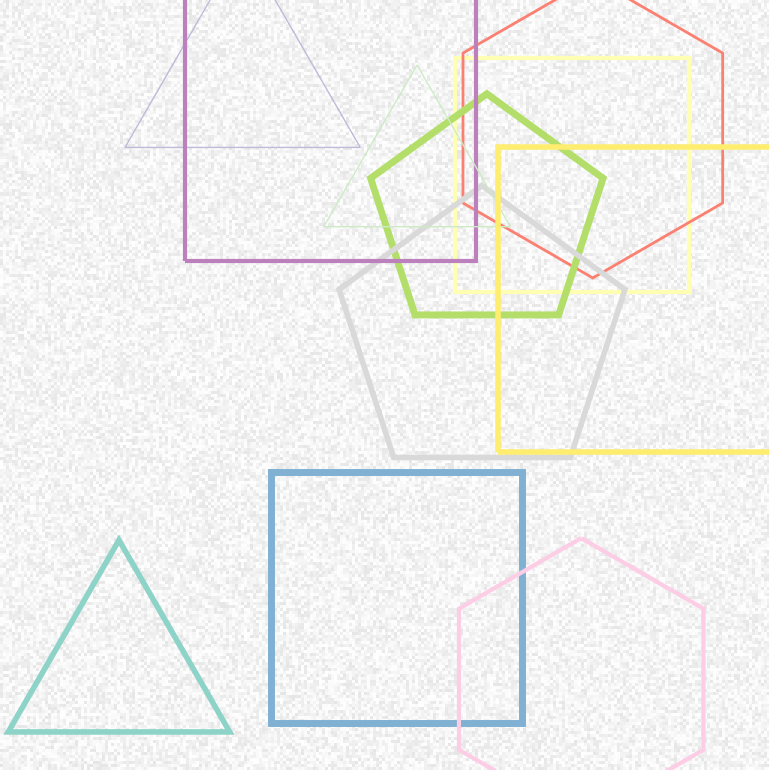[{"shape": "triangle", "thickness": 2, "radius": 0.83, "center": [0.155, 0.132]}, {"shape": "square", "thickness": 1.5, "radius": 0.76, "center": [0.743, 0.773]}, {"shape": "triangle", "thickness": 0.5, "radius": 0.88, "center": [0.315, 0.897]}, {"shape": "hexagon", "thickness": 1, "radius": 0.97, "center": [0.77, 0.834]}, {"shape": "square", "thickness": 2.5, "radius": 0.81, "center": [0.515, 0.224]}, {"shape": "pentagon", "thickness": 2.5, "radius": 0.79, "center": [0.632, 0.719]}, {"shape": "hexagon", "thickness": 1.5, "radius": 0.92, "center": [0.755, 0.118]}, {"shape": "pentagon", "thickness": 2, "radius": 0.98, "center": [0.626, 0.564]}, {"shape": "square", "thickness": 1.5, "radius": 0.94, "center": [0.43, 0.85]}, {"shape": "triangle", "thickness": 0.5, "radius": 0.7, "center": [0.542, 0.776]}, {"shape": "square", "thickness": 2, "radius": 0.99, "center": [0.844, 0.611]}]